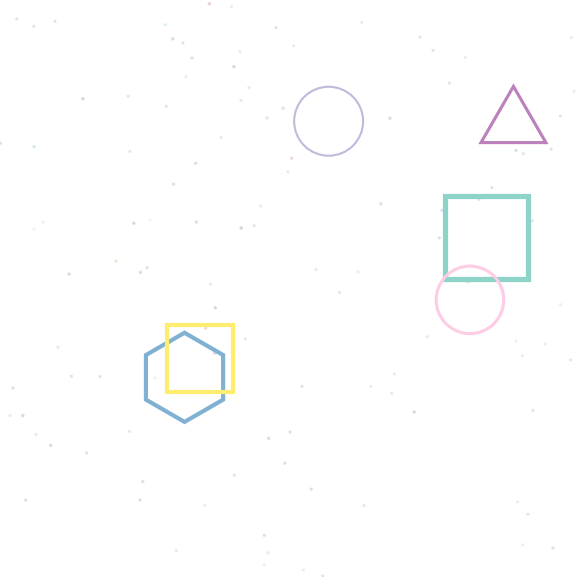[{"shape": "square", "thickness": 2.5, "radius": 0.36, "center": [0.842, 0.588]}, {"shape": "circle", "thickness": 1, "radius": 0.3, "center": [0.569, 0.789]}, {"shape": "hexagon", "thickness": 2, "radius": 0.39, "center": [0.32, 0.346]}, {"shape": "circle", "thickness": 1.5, "radius": 0.29, "center": [0.814, 0.48]}, {"shape": "triangle", "thickness": 1.5, "radius": 0.32, "center": [0.889, 0.785]}, {"shape": "square", "thickness": 2, "radius": 0.29, "center": [0.346, 0.378]}]